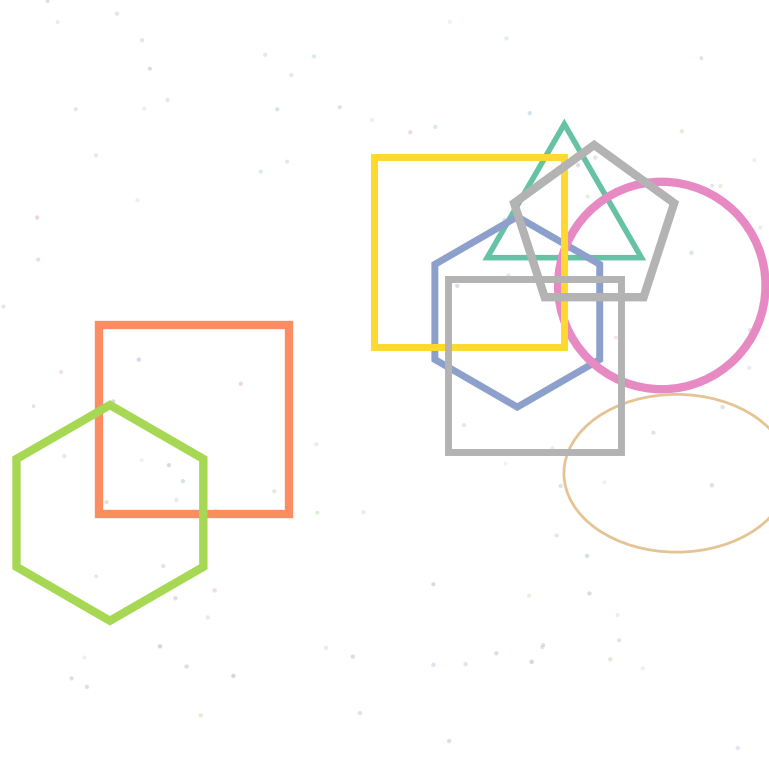[{"shape": "triangle", "thickness": 2, "radius": 0.58, "center": [0.733, 0.723]}, {"shape": "square", "thickness": 3, "radius": 0.61, "center": [0.252, 0.456]}, {"shape": "hexagon", "thickness": 2.5, "radius": 0.62, "center": [0.672, 0.595]}, {"shape": "circle", "thickness": 3, "radius": 0.67, "center": [0.859, 0.629]}, {"shape": "hexagon", "thickness": 3, "radius": 0.7, "center": [0.143, 0.334]}, {"shape": "square", "thickness": 2.5, "radius": 0.62, "center": [0.609, 0.673]}, {"shape": "oval", "thickness": 1, "radius": 0.73, "center": [0.879, 0.385]}, {"shape": "square", "thickness": 2.5, "radius": 0.56, "center": [0.694, 0.526]}, {"shape": "pentagon", "thickness": 3, "radius": 0.55, "center": [0.772, 0.702]}]